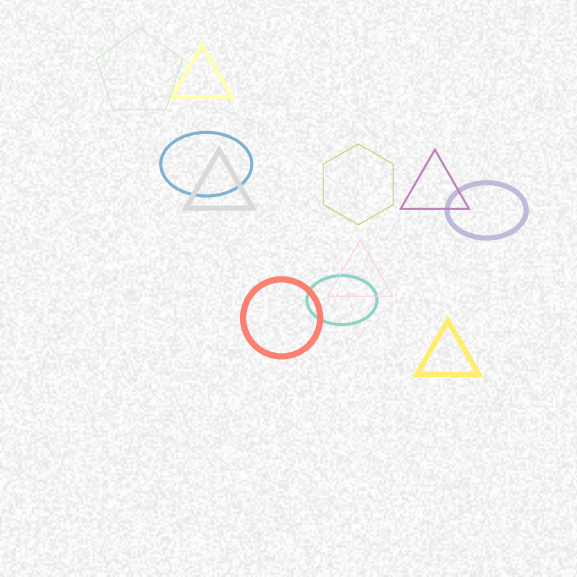[{"shape": "oval", "thickness": 1.5, "radius": 0.3, "center": [0.592, 0.479]}, {"shape": "triangle", "thickness": 2, "radius": 0.3, "center": [0.35, 0.861]}, {"shape": "oval", "thickness": 2.5, "radius": 0.34, "center": [0.843, 0.635]}, {"shape": "circle", "thickness": 3, "radius": 0.33, "center": [0.488, 0.449]}, {"shape": "oval", "thickness": 1.5, "radius": 0.39, "center": [0.357, 0.715]}, {"shape": "hexagon", "thickness": 0.5, "radius": 0.35, "center": [0.62, 0.68]}, {"shape": "triangle", "thickness": 0.5, "radius": 0.33, "center": [0.624, 0.519]}, {"shape": "triangle", "thickness": 2.5, "radius": 0.33, "center": [0.38, 0.672]}, {"shape": "triangle", "thickness": 1, "radius": 0.34, "center": [0.753, 0.672]}, {"shape": "pentagon", "thickness": 0.5, "radius": 0.39, "center": [0.241, 0.872]}, {"shape": "triangle", "thickness": 2.5, "radius": 0.31, "center": [0.775, 0.382]}]